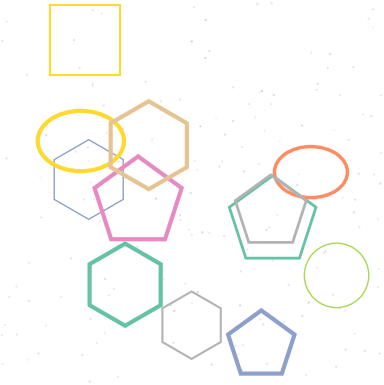[{"shape": "hexagon", "thickness": 3, "radius": 0.53, "center": [0.325, 0.261]}, {"shape": "pentagon", "thickness": 2, "radius": 0.59, "center": [0.708, 0.425]}, {"shape": "oval", "thickness": 2.5, "radius": 0.47, "center": [0.808, 0.553]}, {"shape": "pentagon", "thickness": 3, "radius": 0.45, "center": [0.679, 0.103]}, {"shape": "hexagon", "thickness": 1, "radius": 0.52, "center": [0.23, 0.534]}, {"shape": "pentagon", "thickness": 3, "radius": 0.59, "center": [0.359, 0.475]}, {"shape": "circle", "thickness": 1, "radius": 0.42, "center": [0.874, 0.285]}, {"shape": "oval", "thickness": 3, "radius": 0.56, "center": [0.21, 0.634]}, {"shape": "square", "thickness": 1.5, "radius": 0.46, "center": [0.221, 0.896]}, {"shape": "hexagon", "thickness": 3, "radius": 0.57, "center": [0.386, 0.623]}, {"shape": "pentagon", "thickness": 2, "radius": 0.48, "center": [0.703, 0.449]}, {"shape": "hexagon", "thickness": 1.5, "radius": 0.44, "center": [0.498, 0.155]}]